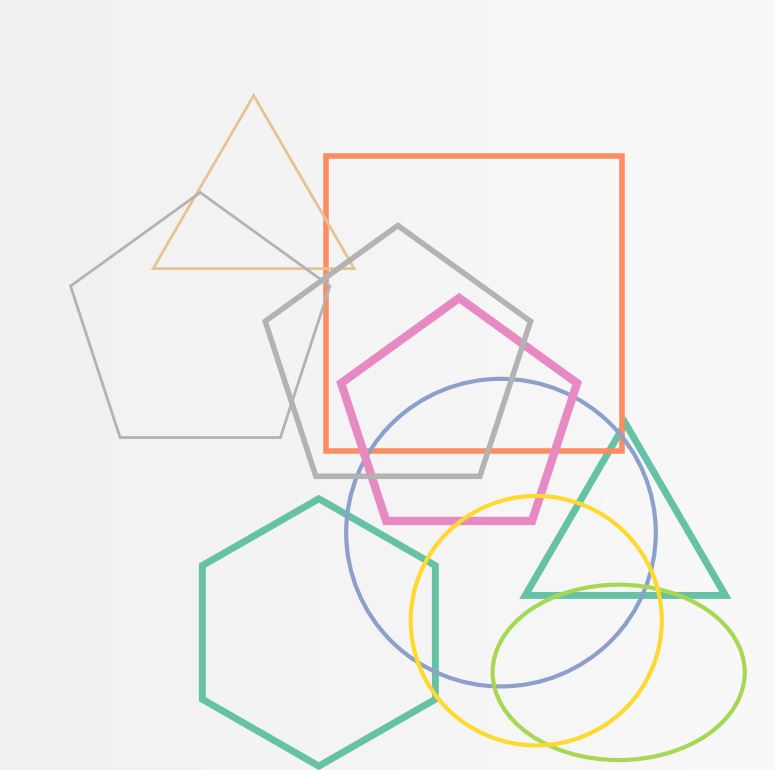[{"shape": "hexagon", "thickness": 2.5, "radius": 0.87, "center": [0.411, 0.179]}, {"shape": "triangle", "thickness": 2.5, "radius": 0.75, "center": [0.807, 0.301]}, {"shape": "square", "thickness": 2, "radius": 0.96, "center": [0.612, 0.606]}, {"shape": "circle", "thickness": 1.5, "radius": 1.0, "center": [0.646, 0.308]}, {"shape": "pentagon", "thickness": 3, "radius": 0.8, "center": [0.592, 0.453]}, {"shape": "oval", "thickness": 1.5, "radius": 0.81, "center": [0.798, 0.127]}, {"shape": "circle", "thickness": 1.5, "radius": 0.81, "center": [0.692, 0.194]}, {"shape": "triangle", "thickness": 1, "radius": 0.75, "center": [0.327, 0.726]}, {"shape": "pentagon", "thickness": 1, "radius": 0.88, "center": [0.258, 0.574]}, {"shape": "pentagon", "thickness": 2, "radius": 0.9, "center": [0.513, 0.527]}]